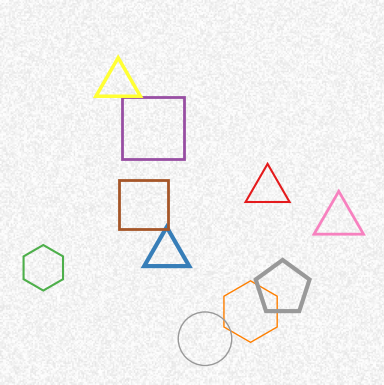[{"shape": "triangle", "thickness": 1.5, "radius": 0.33, "center": [0.695, 0.508]}, {"shape": "triangle", "thickness": 3, "radius": 0.34, "center": [0.433, 0.343]}, {"shape": "hexagon", "thickness": 1.5, "radius": 0.3, "center": [0.112, 0.304]}, {"shape": "square", "thickness": 2, "radius": 0.41, "center": [0.397, 0.668]}, {"shape": "hexagon", "thickness": 1, "radius": 0.4, "center": [0.651, 0.191]}, {"shape": "triangle", "thickness": 2.5, "radius": 0.33, "center": [0.307, 0.783]}, {"shape": "square", "thickness": 2, "radius": 0.32, "center": [0.374, 0.468]}, {"shape": "triangle", "thickness": 2, "radius": 0.37, "center": [0.88, 0.429]}, {"shape": "pentagon", "thickness": 3, "radius": 0.37, "center": [0.734, 0.251]}, {"shape": "circle", "thickness": 1, "radius": 0.35, "center": [0.532, 0.12]}]